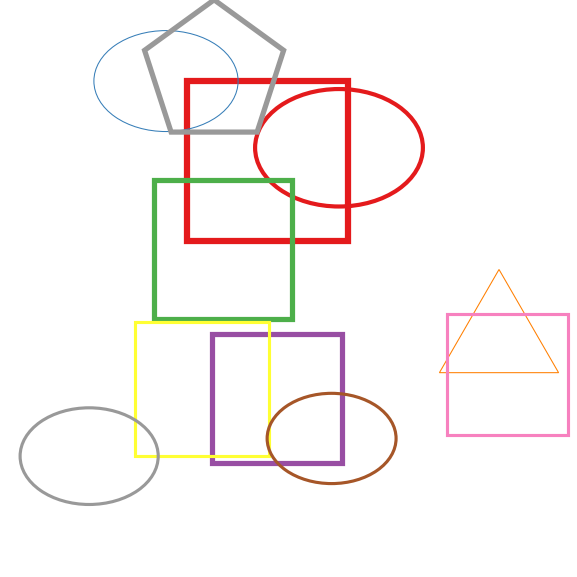[{"shape": "oval", "thickness": 2, "radius": 0.73, "center": [0.587, 0.743]}, {"shape": "square", "thickness": 3, "radius": 0.69, "center": [0.463, 0.72]}, {"shape": "oval", "thickness": 0.5, "radius": 0.62, "center": [0.287, 0.859]}, {"shape": "square", "thickness": 2.5, "radius": 0.6, "center": [0.386, 0.567]}, {"shape": "square", "thickness": 2.5, "radius": 0.56, "center": [0.48, 0.309]}, {"shape": "triangle", "thickness": 0.5, "radius": 0.6, "center": [0.864, 0.413]}, {"shape": "square", "thickness": 1.5, "radius": 0.58, "center": [0.35, 0.326]}, {"shape": "oval", "thickness": 1.5, "radius": 0.56, "center": [0.574, 0.24]}, {"shape": "square", "thickness": 1.5, "radius": 0.52, "center": [0.879, 0.351]}, {"shape": "pentagon", "thickness": 2.5, "radius": 0.63, "center": [0.371, 0.873]}, {"shape": "oval", "thickness": 1.5, "radius": 0.6, "center": [0.154, 0.209]}]